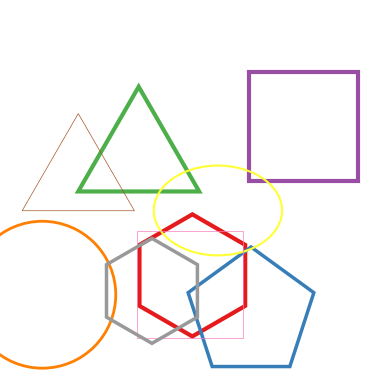[{"shape": "hexagon", "thickness": 3, "radius": 0.79, "center": [0.5, 0.285]}, {"shape": "pentagon", "thickness": 2.5, "radius": 0.86, "center": [0.652, 0.187]}, {"shape": "triangle", "thickness": 3, "radius": 0.91, "center": [0.36, 0.593]}, {"shape": "square", "thickness": 3, "radius": 0.7, "center": [0.788, 0.671]}, {"shape": "circle", "thickness": 2, "radius": 0.95, "center": [0.11, 0.234]}, {"shape": "oval", "thickness": 1.5, "radius": 0.83, "center": [0.566, 0.453]}, {"shape": "triangle", "thickness": 0.5, "radius": 0.84, "center": [0.203, 0.537]}, {"shape": "square", "thickness": 0.5, "radius": 0.69, "center": [0.493, 0.261]}, {"shape": "hexagon", "thickness": 2.5, "radius": 0.68, "center": [0.395, 0.245]}]